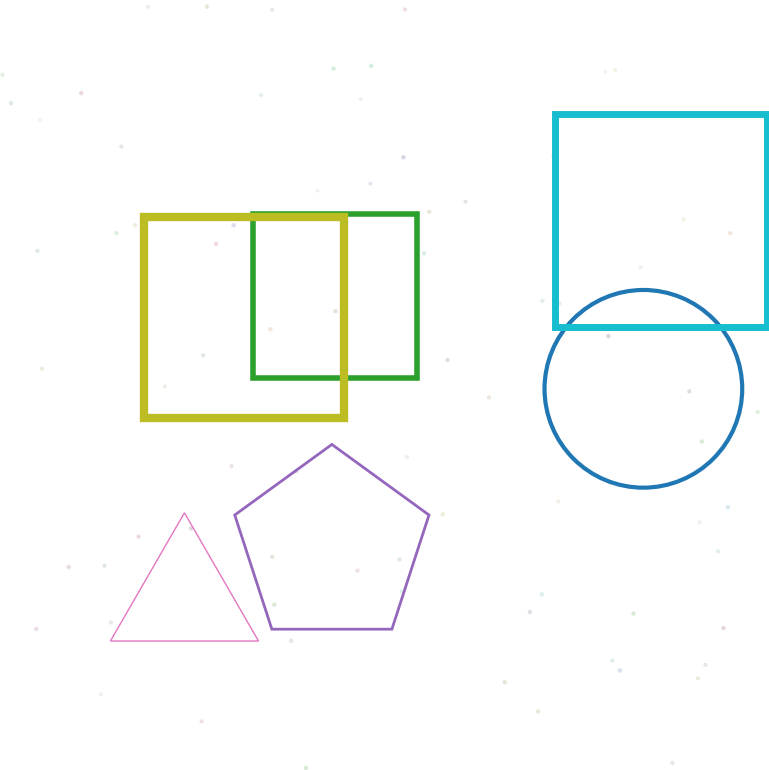[{"shape": "circle", "thickness": 1.5, "radius": 0.64, "center": [0.836, 0.495]}, {"shape": "square", "thickness": 2, "radius": 0.53, "center": [0.435, 0.616]}, {"shape": "pentagon", "thickness": 1, "radius": 0.66, "center": [0.431, 0.29]}, {"shape": "triangle", "thickness": 0.5, "radius": 0.56, "center": [0.24, 0.223]}, {"shape": "square", "thickness": 3, "radius": 0.65, "center": [0.317, 0.587]}, {"shape": "square", "thickness": 2.5, "radius": 0.69, "center": [0.859, 0.714]}]